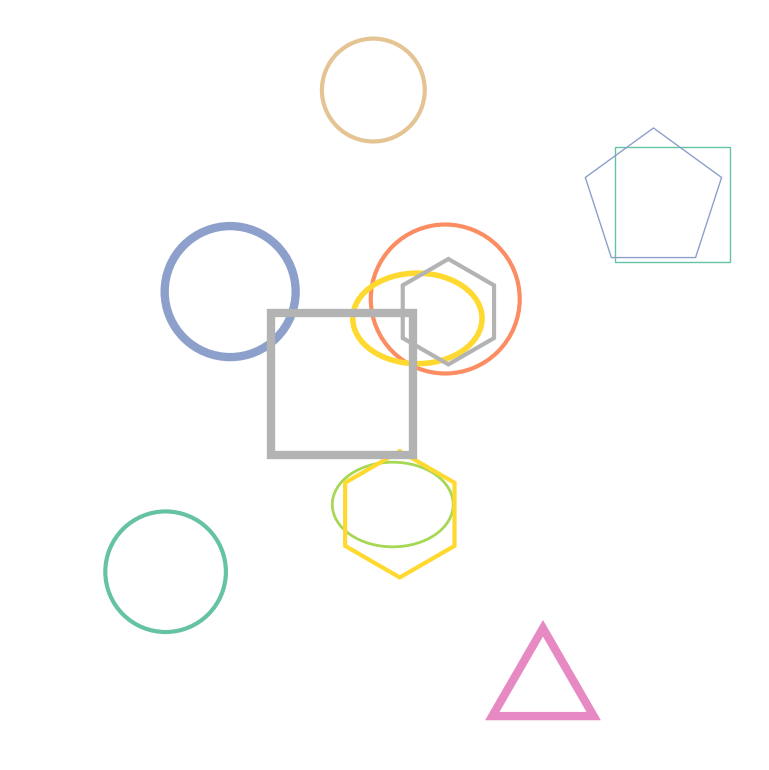[{"shape": "square", "thickness": 0.5, "radius": 0.37, "center": [0.873, 0.735]}, {"shape": "circle", "thickness": 1.5, "radius": 0.39, "center": [0.215, 0.257]}, {"shape": "circle", "thickness": 1.5, "radius": 0.48, "center": [0.578, 0.612]}, {"shape": "pentagon", "thickness": 0.5, "radius": 0.47, "center": [0.849, 0.741]}, {"shape": "circle", "thickness": 3, "radius": 0.43, "center": [0.299, 0.621]}, {"shape": "triangle", "thickness": 3, "radius": 0.38, "center": [0.705, 0.108]}, {"shape": "oval", "thickness": 1, "radius": 0.39, "center": [0.51, 0.345]}, {"shape": "hexagon", "thickness": 1.5, "radius": 0.41, "center": [0.519, 0.332]}, {"shape": "oval", "thickness": 2, "radius": 0.42, "center": [0.542, 0.586]}, {"shape": "circle", "thickness": 1.5, "radius": 0.33, "center": [0.485, 0.883]}, {"shape": "square", "thickness": 3, "radius": 0.46, "center": [0.444, 0.501]}, {"shape": "hexagon", "thickness": 1.5, "radius": 0.34, "center": [0.582, 0.595]}]